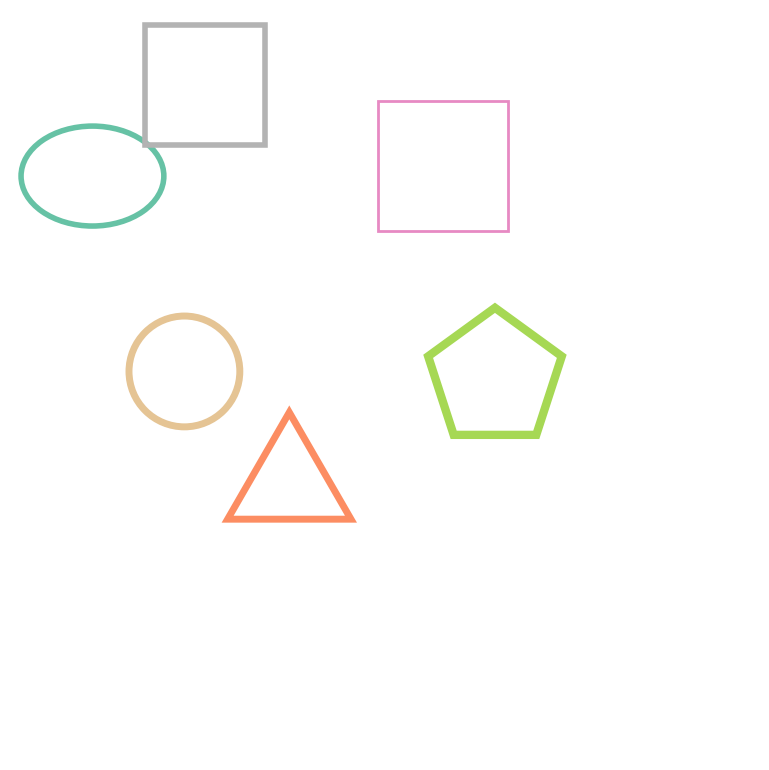[{"shape": "oval", "thickness": 2, "radius": 0.46, "center": [0.12, 0.771]}, {"shape": "triangle", "thickness": 2.5, "radius": 0.46, "center": [0.376, 0.372]}, {"shape": "square", "thickness": 1, "radius": 0.42, "center": [0.575, 0.785]}, {"shape": "pentagon", "thickness": 3, "radius": 0.46, "center": [0.643, 0.509]}, {"shape": "circle", "thickness": 2.5, "radius": 0.36, "center": [0.239, 0.518]}, {"shape": "square", "thickness": 2, "radius": 0.39, "center": [0.266, 0.89]}]